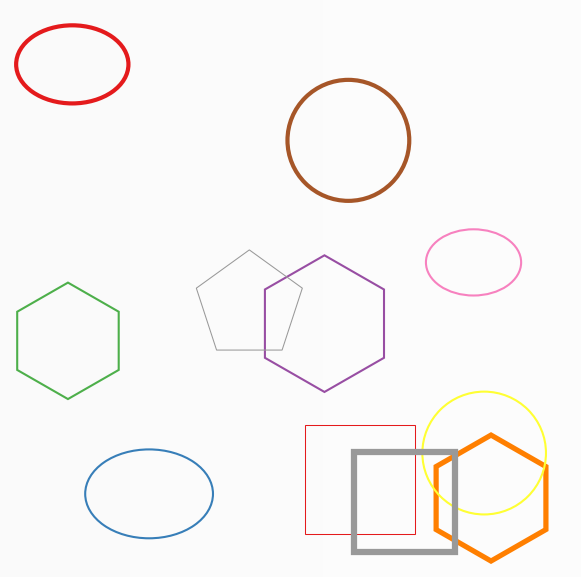[{"shape": "oval", "thickness": 2, "radius": 0.48, "center": [0.124, 0.888]}, {"shape": "square", "thickness": 0.5, "radius": 0.47, "center": [0.619, 0.168]}, {"shape": "oval", "thickness": 1, "radius": 0.55, "center": [0.256, 0.144]}, {"shape": "hexagon", "thickness": 1, "radius": 0.5, "center": [0.117, 0.409]}, {"shape": "hexagon", "thickness": 1, "radius": 0.59, "center": [0.558, 0.439]}, {"shape": "hexagon", "thickness": 2.5, "radius": 0.55, "center": [0.845, 0.137]}, {"shape": "circle", "thickness": 1, "radius": 0.53, "center": [0.833, 0.215]}, {"shape": "circle", "thickness": 2, "radius": 0.52, "center": [0.599, 0.756]}, {"shape": "oval", "thickness": 1, "radius": 0.41, "center": [0.815, 0.545]}, {"shape": "pentagon", "thickness": 0.5, "radius": 0.48, "center": [0.429, 0.471]}, {"shape": "square", "thickness": 3, "radius": 0.43, "center": [0.696, 0.129]}]